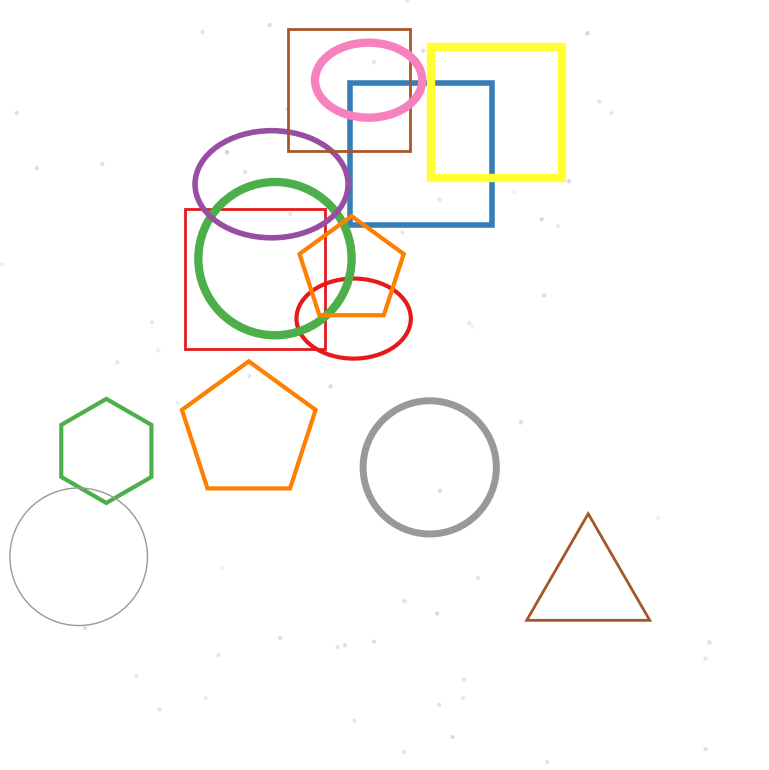[{"shape": "oval", "thickness": 1.5, "radius": 0.37, "center": [0.459, 0.586]}, {"shape": "square", "thickness": 1, "radius": 0.45, "center": [0.331, 0.638]}, {"shape": "square", "thickness": 2, "radius": 0.46, "center": [0.546, 0.8]}, {"shape": "circle", "thickness": 3, "radius": 0.5, "center": [0.357, 0.664]}, {"shape": "hexagon", "thickness": 1.5, "radius": 0.34, "center": [0.138, 0.414]}, {"shape": "oval", "thickness": 2, "radius": 0.5, "center": [0.353, 0.761]}, {"shape": "pentagon", "thickness": 1.5, "radius": 0.46, "center": [0.323, 0.439]}, {"shape": "pentagon", "thickness": 1.5, "radius": 0.36, "center": [0.457, 0.648]}, {"shape": "square", "thickness": 3, "radius": 0.43, "center": [0.645, 0.854]}, {"shape": "square", "thickness": 1, "radius": 0.4, "center": [0.454, 0.883]}, {"shape": "triangle", "thickness": 1, "radius": 0.46, "center": [0.764, 0.241]}, {"shape": "oval", "thickness": 3, "radius": 0.35, "center": [0.479, 0.896]}, {"shape": "circle", "thickness": 0.5, "radius": 0.45, "center": [0.102, 0.277]}, {"shape": "circle", "thickness": 2.5, "radius": 0.43, "center": [0.558, 0.393]}]